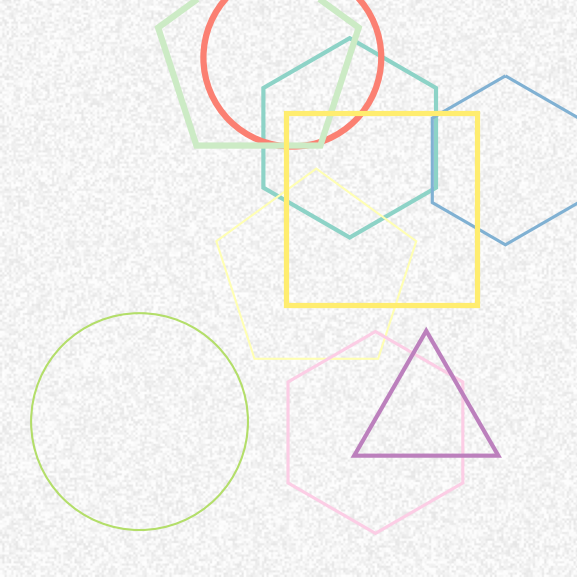[{"shape": "hexagon", "thickness": 2, "radius": 0.86, "center": [0.606, 0.76]}, {"shape": "pentagon", "thickness": 1, "radius": 0.91, "center": [0.548, 0.525]}, {"shape": "circle", "thickness": 3, "radius": 0.77, "center": [0.506, 0.899]}, {"shape": "hexagon", "thickness": 1.5, "radius": 0.73, "center": [0.875, 0.722]}, {"shape": "circle", "thickness": 1, "radius": 0.94, "center": [0.242, 0.269]}, {"shape": "hexagon", "thickness": 1.5, "radius": 0.87, "center": [0.65, 0.25]}, {"shape": "triangle", "thickness": 2, "radius": 0.72, "center": [0.738, 0.282]}, {"shape": "pentagon", "thickness": 3, "radius": 0.91, "center": [0.447, 0.895]}, {"shape": "square", "thickness": 2.5, "radius": 0.83, "center": [0.661, 0.637]}]